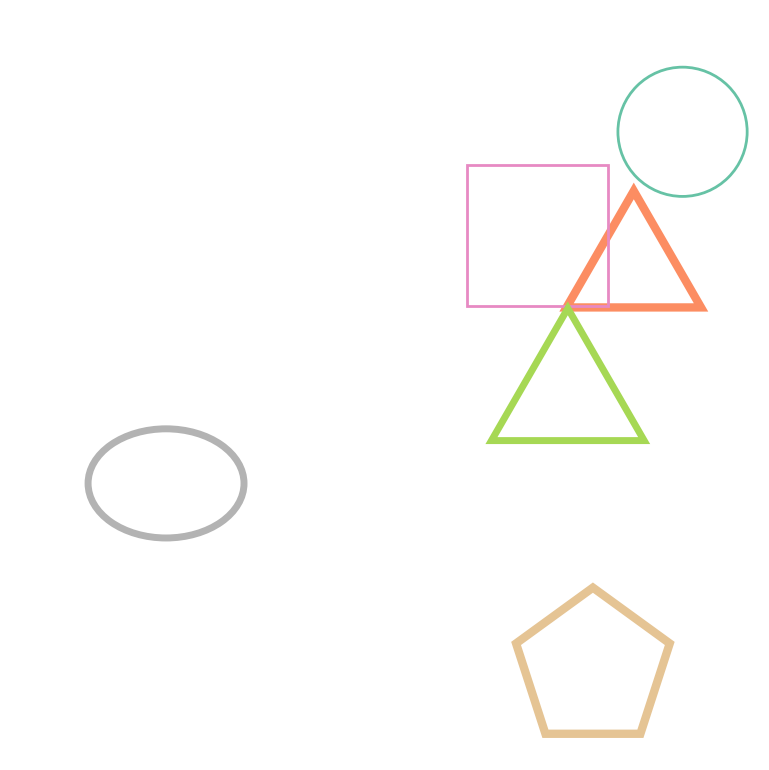[{"shape": "circle", "thickness": 1, "radius": 0.42, "center": [0.886, 0.829]}, {"shape": "triangle", "thickness": 3, "radius": 0.5, "center": [0.823, 0.651]}, {"shape": "square", "thickness": 1, "radius": 0.46, "center": [0.698, 0.694]}, {"shape": "triangle", "thickness": 2.5, "radius": 0.57, "center": [0.737, 0.485]}, {"shape": "pentagon", "thickness": 3, "radius": 0.52, "center": [0.77, 0.132]}, {"shape": "oval", "thickness": 2.5, "radius": 0.51, "center": [0.216, 0.372]}]